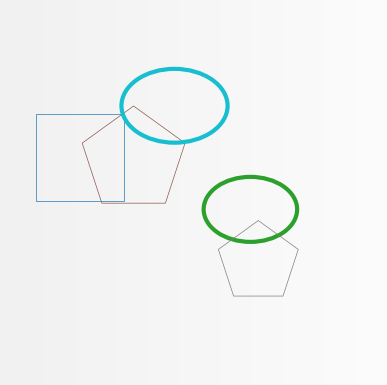[{"shape": "square", "thickness": 0.5, "radius": 0.57, "center": [0.205, 0.591]}, {"shape": "oval", "thickness": 3, "radius": 0.6, "center": [0.646, 0.456]}, {"shape": "pentagon", "thickness": 0.5, "radius": 0.7, "center": [0.345, 0.585]}, {"shape": "pentagon", "thickness": 0.5, "radius": 0.54, "center": [0.667, 0.319]}, {"shape": "oval", "thickness": 3, "radius": 0.68, "center": [0.45, 0.725]}]